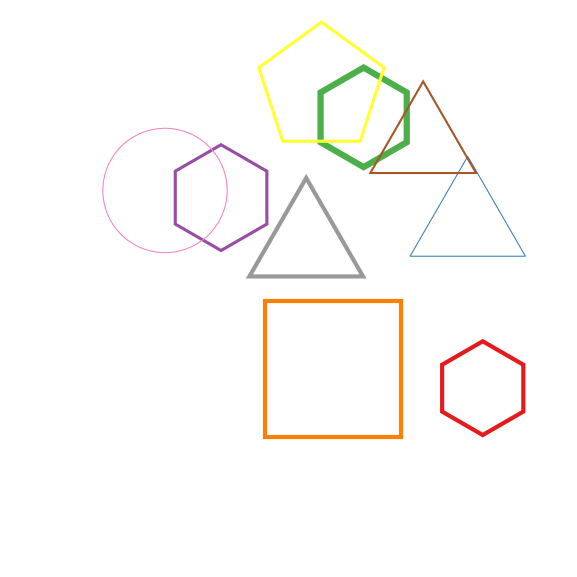[{"shape": "hexagon", "thickness": 2, "radius": 0.41, "center": [0.836, 0.327]}, {"shape": "triangle", "thickness": 0.5, "radius": 0.58, "center": [0.81, 0.613]}, {"shape": "hexagon", "thickness": 3, "radius": 0.43, "center": [0.63, 0.796]}, {"shape": "hexagon", "thickness": 1.5, "radius": 0.46, "center": [0.383, 0.657]}, {"shape": "square", "thickness": 2, "radius": 0.59, "center": [0.577, 0.36]}, {"shape": "pentagon", "thickness": 1.5, "radius": 0.57, "center": [0.557, 0.847]}, {"shape": "triangle", "thickness": 1, "radius": 0.53, "center": [0.733, 0.752]}, {"shape": "circle", "thickness": 0.5, "radius": 0.54, "center": [0.286, 0.669]}, {"shape": "triangle", "thickness": 2, "radius": 0.57, "center": [0.53, 0.577]}]